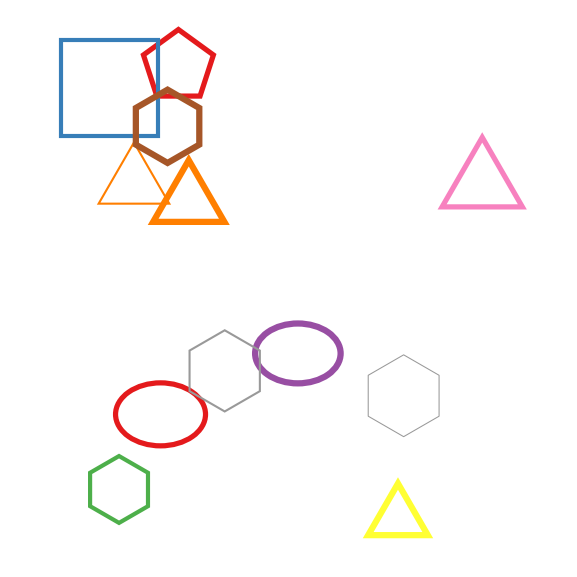[{"shape": "oval", "thickness": 2.5, "radius": 0.39, "center": [0.278, 0.282]}, {"shape": "pentagon", "thickness": 2.5, "radius": 0.32, "center": [0.309, 0.884]}, {"shape": "square", "thickness": 2, "radius": 0.42, "center": [0.189, 0.847]}, {"shape": "hexagon", "thickness": 2, "radius": 0.29, "center": [0.206, 0.152]}, {"shape": "oval", "thickness": 3, "radius": 0.37, "center": [0.516, 0.387]}, {"shape": "triangle", "thickness": 1, "radius": 0.35, "center": [0.232, 0.682]}, {"shape": "triangle", "thickness": 3, "radius": 0.36, "center": [0.327, 0.651]}, {"shape": "triangle", "thickness": 3, "radius": 0.3, "center": [0.689, 0.102]}, {"shape": "hexagon", "thickness": 3, "radius": 0.32, "center": [0.29, 0.78]}, {"shape": "triangle", "thickness": 2.5, "radius": 0.4, "center": [0.835, 0.681]}, {"shape": "hexagon", "thickness": 1, "radius": 0.35, "center": [0.389, 0.357]}, {"shape": "hexagon", "thickness": 0.5, "radius": 0.35, "center": [0.699, 0.314]}]